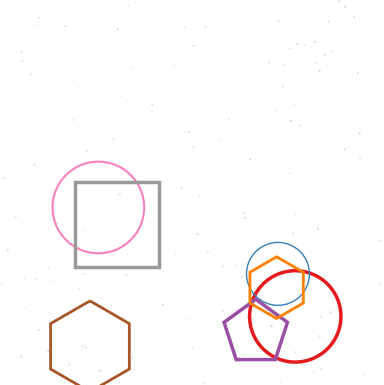[{"shape": "circle", "thickness": 2.5, "radius": 0.59, "center": [0.767, 0.178]}, {"shape": "circle", "thickness": 1, "radius": 0.41, "center": [0.722, 0.289]}, {"shape": "pentagon", "thickness": 2.5, "radius": 0.43, "center": [0.664, 0.136]}, {"shape": "hexagon", "thickness": 2, "radius": 0.4, "center": [0.718, 0.253]}, {"shape": "hexagon", "thickness": 2, "radius": 0.59, "center": [0.234, 0.1]}, {"shape": "circle", "thickness": 1.5, "radius": 0.6, "center": [0.255, 0.461]}, {"shape": "square", "thickness": 2.5, "radius": 0.55, "center": [0.305, 0.417]}]